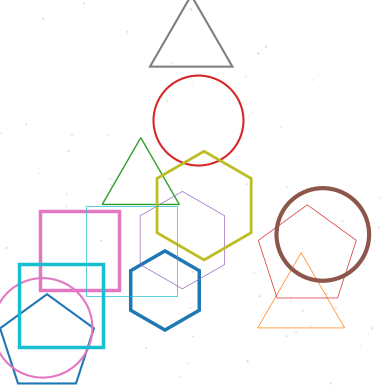[{"shape": "hexagon", "thickness": 2.5, "radius": 0.51, "center": [0.429, 0.246]}, {"shape": "pentagon", "thickness": 1.5, "radius": 0.64, "center": [0.122, 0.108]}, {"shape": "triangle", "thickness": 0.5, "radius": 0.65, "center": [0.782, 0.213]}, {"shape": "triangle", "thickness": 1, "radius": 0.58, "center": [0.366, 0.527]}, {"shape": "circle", "thickness": 1.5, "radius": 0.58, "center": [0.516, 0.687]}, {"shape": "pentagon", "thickness": 0.5, "radius": 0.67, "center": [0.798, 0.334]}, {"shape": "hexagon", "thickness": 0.5, "radius": 0.63, "center": [0.474, 0.376]}, {"shape": "circle", "thickness": 3, "radius": 0.6, "center": [0.838, 0.391]}, {"shape": "square", "thickness": 2.5, "radius": 0.52, "center": [0.207, 0.349]}, {"shape": "circle", "thickness": 1.5, "radius": 0.65, "center": [0.111, 0.148]}, {"shape": "triangle", "thickness": 1.5, "radius": 0.62, "center": [0.497, 0.889]}, {"shape": "hexagon", "thickness": 2, "radius": 0.71, "center": [0.53, 0.466]}, {"shape": "square", "thickness": 0.5, "radius": 0.59, "center": [0.341, 0.348]}, {"shape": "square", "thickness": 2.5, "radius": 0.54, "center": [0.159, 0.206]}]